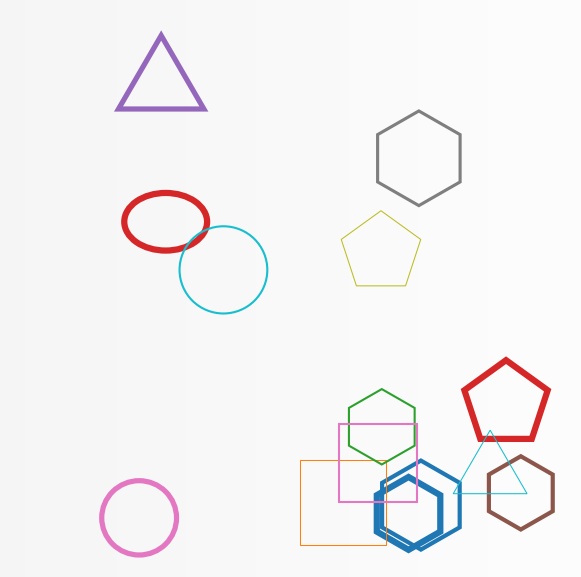[{"shape": "hexagon", "thickness": 2, "radius": 0.39, "center": [0.724, 0.125]}, {"shape": "hexagon", "thickness": 3, "radius": 0.32, "center": [0.703, 0.11]}, {"shape": "square", "thickness": 0.5, "radius": 0.37, "center": [0.59, 0.129]}, {"shape": "hexagon", "thickness": 1, "radius": 0.33, "center": [0.657, 0.26]}, {"shape": "oval", "thickness": 3, "radius": 0.36, "center": [0.285, 0.615]}, {"shape": "pentagon", "thickness": 3, "radius": 0.38, "center": [0.871, 0.3]}, {"shape": "triangle", "thickness": 2.5, "radius": 0.42, "center": [0.277, 0.853]}, {"shape": "hexagon", "thickness": 2, "radius": 0.32, "center": [0.896, 0.146]}, {"shape": "circle", "thickness": 2.5, "radius": 0.32, "center": [0.239, 0.102]}, {"shape": "square", "thickness": 1, "radius": 0.34, "center": [0.65, 0.197]}, {"shape": "hexagon", "thickness": 1.5, "radius": 0.41, "center": [0.721, 0.725]}, {"shape": "pentagon", "thickness": 0.5, "radius": 0.36, "center": [0.655, 0.562]}, {"shape": "circle", "thickness": 1, "radius": 0.38, "center": [0.384, 0.532]}, {"shape": "triangle", "thickness": 0.5, "radius": 0.37, "center": [0.843, 0.181]}]